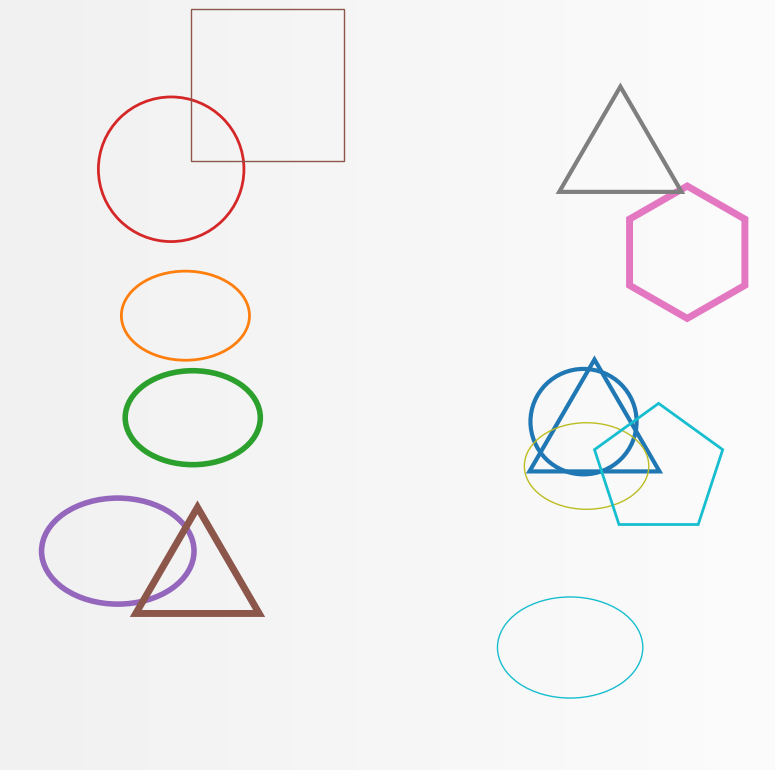[{"shape": "triangle", "thickness": 1.5, "radius": 0.48, "center": [0.767, 0.436]}, {"shape": "circle", "thickness": 1.5, "radius": 0.34, "center": [0.753, 0.452]}, {"shape": "oval", "thickness": 1, "radius": 0.41, "center": [0.239, 0.59]}, {"shape": "oval", "thickness": 2, "radius": 0.44, "center": [0.249, 0.458]}, {"shape": "circle", "thickness": 1, "radius": 0.47, "center": [0.221, 0.78]}, {"shape": "oval", "thickness": 2, "radius": 0.49, "center": [0.152, 0.284]}, {"shape": "square", "thickness": 0.5, "radius": 0.49, "center": [0.345, 0.89]}, {"shape": "triangle", "thickness": 2.5, "radius": 0.46, "center": [0.255, 0.249]}, {"shape": "hexagon", "thickness": 2.5, "radius": 0.43, "center": [0.887, 0.672]}, {"shape": "triangle", "thickness": 1.5, "radius": 0.46, "center": [0.801, 0.796]}, {"shape": "oval", "thickness": 0.5, "radius": 0.4, "center": [0.757, 0.395]}, {"shape": "oval", "thickness": 0.5, "radius": 0.47, "center": [0.736, 0.159]}, {"shape": "pentagon", "thickness": 1, "radius": 0.43, "center": [0.85, 0.389]}]